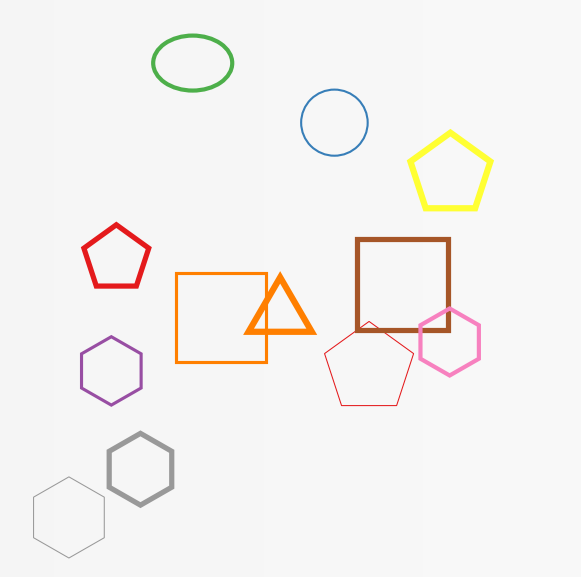[{"shape": "pentagon", "thickness": 0.5, "radius": 0.4, "center": [0.635, 0.362]}, {"shape": "pentagon", "thickness": 2.5, "radius": 0.29, "center": [0.2, 0.551]}, {"shape": "circle", "thickness": 1, "radius": 0.29, "center": [0.575, 0.787]}, {"shape": "oval", "thickness": 2, "radius": 0.34, "center": [0.332, 0.89]}, {"shape": "hexagon", "thickness": 1.5, "radius": 0.3, "center": [0.192, 0.357]}, {"shape": "triangle", "thickness": 3, "radius": 0.31, "center": [0.482, 0.456]}, {"shape": "square", "thickness": 1.5, "radius": 0.39, "center": [0.38, 0.45]}, {"shape": "pentagon", "thickness": 3, "radius": 0.36, "center": [0.775, 0.697]}, {"shape": "square", "thickness": 2.5, "radius": 0.39, "center": [0.693, 0.507]}, {"shape": "hexagon", "thickness": 2, "radius": 0.29, "center": [0.774, 0.407]}, {"shape": "hexagon", "thickness": 0.5, "radius": 0.35, "center": [0.119, 0.103]}, {"shape": "hexagon", "thickness": 2.5, "radius": 0.31, "center": [0.242, 0.187]}]